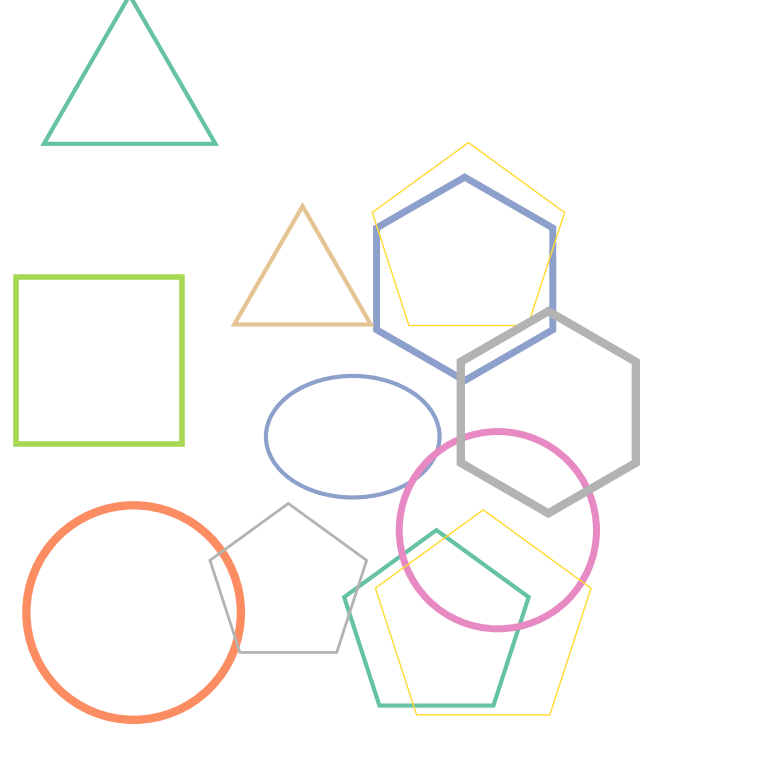[{"shape": "pentagon", "thickness": 1.5, "radius": 0.63, "center": [0.567, 0.186]}, {"shape": "triangle", "thickness": 1.5, "radius": 0.64, "center": [0.168, 0.878]}, {"shape": "circle", "thickness": 3, "radius": 0.7, "center": [0.174, 0.204]}, {"shape": "oval", "thickness": 1.5, "radius": 0.56, "center": [0.458, 0.433]}, {"shape": "hexagon", "thickness": 2.5, "radius": 0.66, "center": [0.603, 0.638]}, {"shape": "circle", "thickness": 2.5, "radius": 0.64, "center": [0.647, 0.311]}, {"shape": "square", "thickness": 2, "radius": 0.54, "center": [0.129, 0.531]}, {"shape": "pentagon", "thickness": 0.5, "radius": 0.66, "center": [0.608, 0.683]}, {"shape": "pentagon", "thickness": 0.5, "radius": 0.74, "center": [0.628, 0.191]}, {"shape": "triangle", "thickness": 1.5, "radius": 0.51, "center": [0.393, 0.63]}, {"shape": "pentagon", "thickness": 1, "radius": 0.53, "center": [0.374, 0.239]}, {"shape": "hexagon", "thickness": 3, "radius": 0.66, "center": [0.712, 0.465]}]